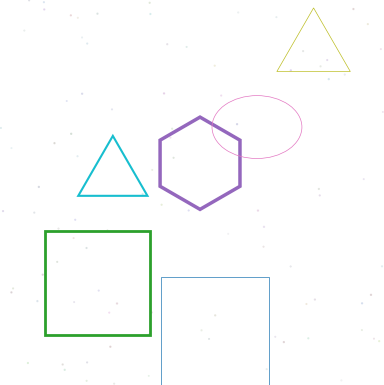[{"shape": "square", "thickness": 0.5, "radius": 0.7, "center": [0.559, 0.139]}, {"shape": "square", "thickness": 2, "radius": 0.68, "center": [0.253, 0.265]}, {"shape": "hexagon", "thickness": 2.5, "radius": 0.6, "center": [0.52, 0.576]}, {"shape": "oval", "thickness": 0.5, "radius": 0.58, "center": [0.667, 0.67]}, {"shape": "triangle", "thickness": 0.5, "radius": 0.55, "center": [0.814, 0.869]}, {"shape": "triangle", "thickness": 1.5, "radius": 0.52, "center": [0.293, 0.543]}]